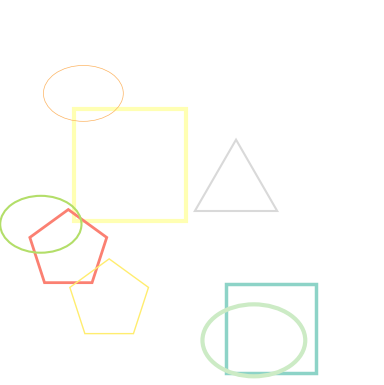[{"shape": "square", "thickness": 2.5, "radius": 0.58, "center": [0.704, 0.146]}, {"shape": "square", "thickness": 3, "radius": 0.73, "center": [0.338, 0.572]}, {"shape": "pentagon", "thickness": 2, "radius": 0.52, "center": [0.177, 0.351]}, {"shape": "oval", "thickness": 0.5, "radius": 0.52, "center": [0.217, 0.757]}, {"shape": "oval", "thickness": 1.5, "radius": 0.53, "center": [0.106, 0.417]}, {"shape": "triangle", "thickness": 1.5, "radius": 0.62, "center": [0.613, 0.514]}, {"shape": "oval", "thickness": 3, "radius": 0.67, "center": [0.659, 0.116]}, {"shape": "pentagon", "thickness": 1, "radius": 0.54, "center": [0.284, 0.22]}]